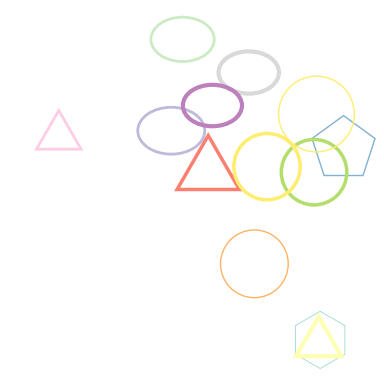[{"shape": "hexagon", "thickness": 0.5, "radius": 0.37, "center": [0.832, 0.117]}, {"shape": "triangle", "thickness": 3, "radius": 0.34, "center": [0.828, 0.109]}, {"shape": "oval", "thickness": 2, "radius": 0.43, "center": [0.445, 0.66]}, {"shape": "triangle", "thickness": 2.5, "radius": 0.47, "center": [0.541, 0.555]}, {"shape": "pentagon", "thickness": 1, "radius": 0.43, "center": [0.892, 0.614]}, {"shape": "circle", "thickness": 1, "radius": 0.44, "center": [0.661, 0.315]}, {"shape": "circle", "thickness": 2.5, "radius": 0.43, "center": [0.816, 0.553]}, {"shape": "triangle", "thickness": 2, "radius": 0.34, "center": [0.153, 0.646]}, {"shape": "oval", "thickness": 3, "radius": 0.39, "center": [0.646, 0.812]}, {"shape": "oval", "thickness": 3, "radius": 0.38, "center": [0.552, 0.726]}, {"shape": "oval", "thickness": 2, "radius": 0.41, "center": [0.474, 0.898]}, {"shape": "circle", "thickness": 1, "radius": 0.49, "center": [0.822, 0.704]}, {"shape": "circle", "thickness": 2.5, "radius": 0.43, "center": [0.694, 0.567]}]